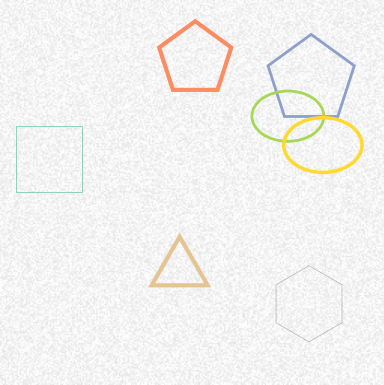[{"shape": "square", "thickness": 0.5, "radius": 0.43, "center": [0.128, 0.587]}, {"shape": "pentagon", "thickness": 3, "radius": 0.49, "center": [0.507, 0.846]}, {"shape": "pentagon", "thickness": 2, "radius": 0.59, "center": [0.808, 0.793]}, {"shape": "oval", "thickness": 2, "radius": 0.47, "center": [0.748, 0.698]}, {"shape": "oval", "thickness": 2.5, "radius": 0.51, "center": [0.839, 0.623]}, {"shape": "triangle", "thickness": 3, "radius": 0.42, "center": [0.467, 0.301]}, {"shape": "hexagon", "thickness": 0.5, "radius": 0.49, "center": [0.803, 0.211]}]